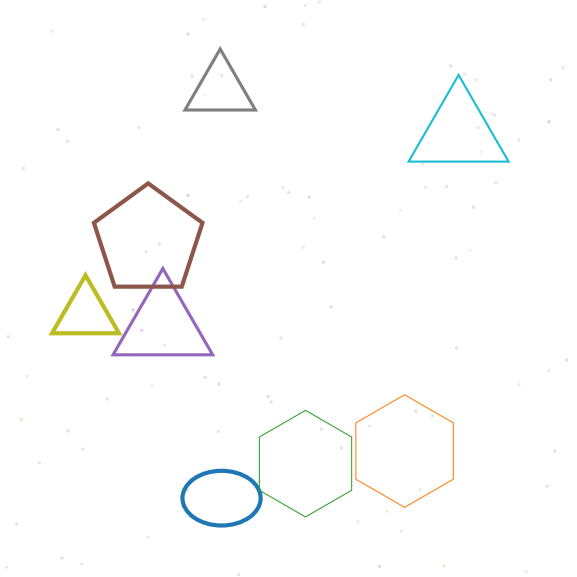[{"shape": "oval", "thickness": 2, "radius": 0.34, "center": [0.384, 0.137]}, {"shape": "hexagon", "thickness": 0.5, "radius": 0.49, "center": [0.701, 0.218]}, {"shape": "hexagon", "thickness": 0.5, "radius": 0.46, "center": [0.529, 0.196]}, {"shape": "triangle", "thickness": 1.5, "radius": 0.5, "center": [0.282, 0.435]}, {"shape": "pentagon", "thickness": 2, "radius": 0.49, "center": [0.257, 0.583]}, {"shape": "triangle", "thickness": 1.5, "radius": 0.35, "center": [0.381, 0.844]}, {"shape": "triangle", "thickness": 2, "radius": 0.33, "center": [0.148, 0.456]}, {"shape": "triangle", "thickness": 1, "radius": 0.5, "center": [0.794, 0.769]}]